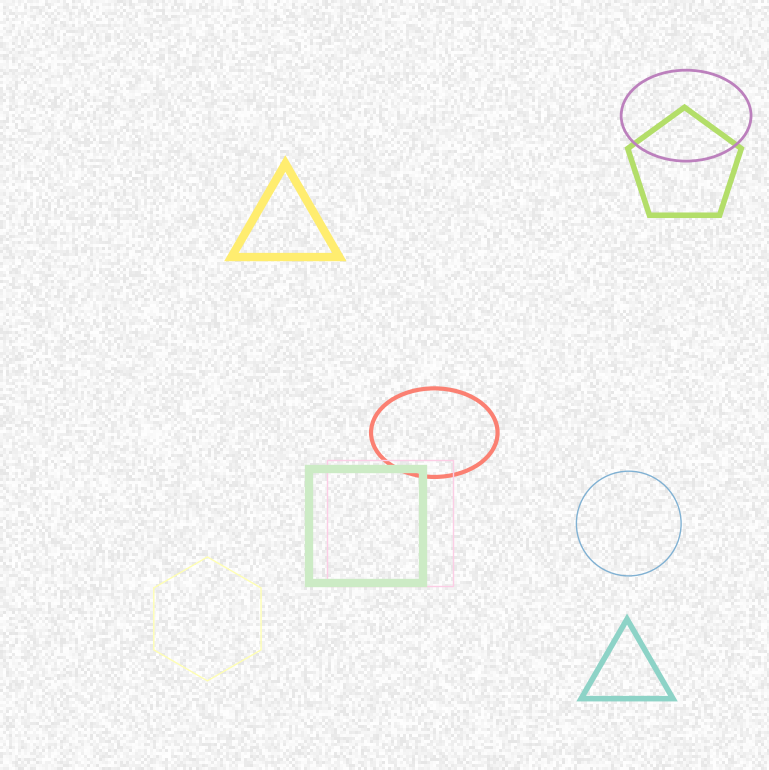[{"shape": "triangle", "thickness": 2, "radius": 0.34, "center": [0.814, 0.127]}, {"shape": "hexagon", "thickness": 0.5, "radius": 0.4, "center": [0.269, 0.196]}, {"shape": "oval", "thickness": 1.5, "radius": 0.41, "center": [0.564, 0.438]}, {"shape": "circle", "thickness": 0.5, "radius": 0.34, "center": [0.817, 0.32]}, {"shape": "pentagon", "thickness": 2, "radius": 0.39, "center": [0.889, 0.783]}, {"shape": "square", "thickness": 0.5, "radius": 0.41, "center": [0.506, 0.321]}, {"shape": "oval", "thickness": 1, "radius": 0.42, "center": [0.891, 0.85]}, {"shape": "square", "thickness": 3, "radius": 0.37, "center": [0.475, 0.317]}, {"shape": "triangle", "thickness": 3, "radius": 0.4, "center": [0.371, 0.707]}]